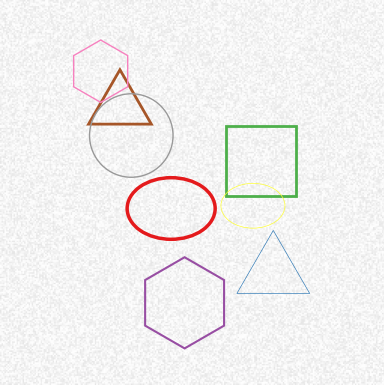[{"shape": "oval", "thickness": 2.5, "radius": 0.57, "center": [0.445, 0.458]}, {"shape": "triangle", "thickness": 0.5, "radius": 0.55, "center": [0.71, 0.292]}, {"shape": "square", "thickness": 2, "radius": 0.46, "center": [0.677, 0.582]}, {"shape": "hexagon", "thickness": 1.5, "radius": 0.59, "center": [0.48, 0.213]}, {"shape": "oval", "thickness": 0.5, "radius": 0.42, "center": [0.657, 0.466]}, {"shape": "triangle", "thickness": 2, "radius": 0.47, "center": [0.312, 0.725]}, {"shape": "hexagon", "thickness": 1, "radius": 0.41, "center": [0.262, 0.815]}, {"shape": "circle", "thickness": 1, "radius": 0.54, "center": [0.341, 0.648]}]